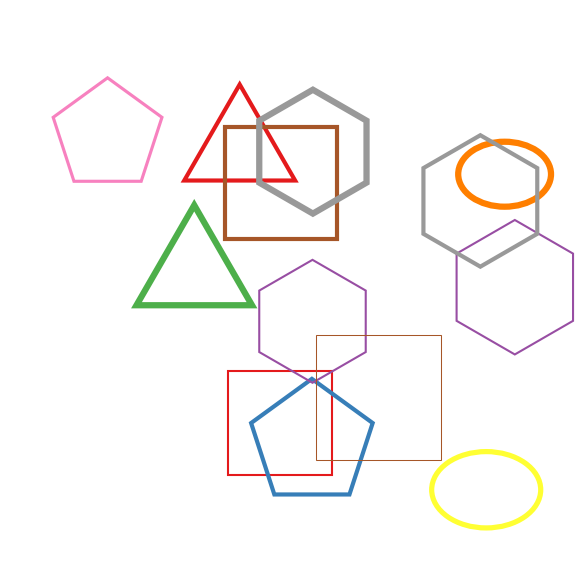[{"shape": "square", "thickness": 1, "radius": 0.45, "center": [0.485, 0.267]}, {"shape": "triangle", "thickness": 2, "radius": 0.55, "center": [0.415, 0.742]}, {"shape": "pentagon", "thickness": 2, "radius": 0.55, "center": [0.54, 0.232]}, {"shape": "triangle", "thickness": 3, "radius": 0.58, "center": [0.336, 0.528]}, {"shape": "hexagon", "thickness": 1, "radius": 0.53, "center": [0.541, 0.443]}, {"shape": "hexagon", "thickness": 1, "radius": 0.58, "center": [0.891, 0.502]}, {"shape": "oval", "thickness": 3, "radius": 0.4, "center": [0.874, 0.697]}, {"shape": "oval", "thickness": 2.5, "radius": 0.47, "center": [0.842, 0.151]}, {"shape": "square", "thickness": 0.5, "radius": 0.54, "center": [0.655, 0.311]}, {"shape": "square", "thickness": 2, "radius": 0.49, "center": [0.486, 0.682]}, {"shape": "pentagon", "thickness": 1.5, "radius": 0.5, "center": [0.186, 0.765]}, {"shape": "hexagon", "thickness": 3, "radius": 0.54, "center": [0.542, 0.737]}, {"shape": "hexagon", "thickness": 2, "radius": 0.57, "center": [0.832, 0.651]}]